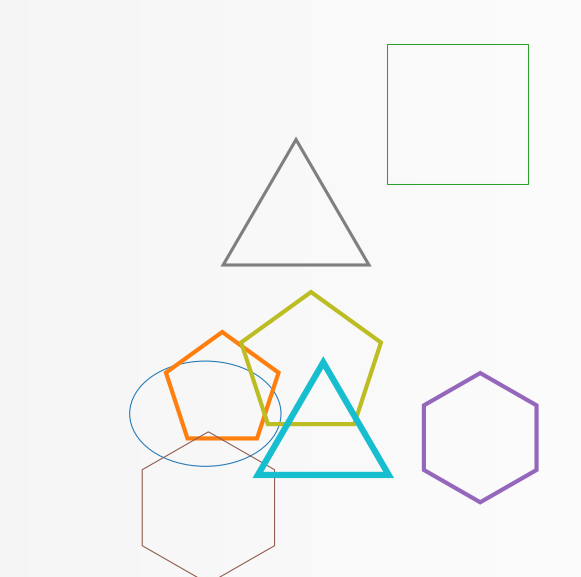[{"shape": "oval", "thickness": 0.5, "radius": 0.65, "center": [0.353, 0.283]}, {"shape": "pentagon", "thickness": 2, "radius": 0.51, "center": [0.382, 0.322]}, {"shape": "square", "thickness": 0.5, "radius": 0.61, "center": [0.786, 0.802]}, {"shape": "hexagon", "thickness": 2, "radius": 0.56, "center": [0.826, 0.241]}, {"shape": "hexagon", "thickness": 0.5, "radius": 0.66, "center": [0.359, 0.12]}, {"shape": "triangle", "thickness": 1.5, "radius": 0.72, "center": [0.509, 0.613]}, {"shape": "pentagon", "thickness": 2, "radius": 0.63, "center": [0.535, 0.367]}, {"shape": "triangle", "thickness": 3, "radius": 0.65, "center": [0.556, 0.242]}]